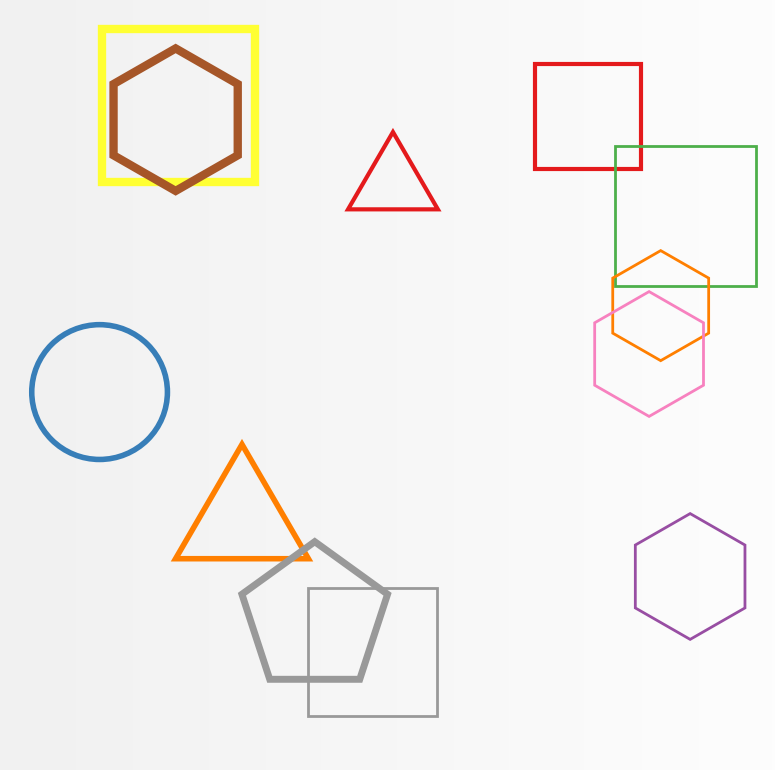[{"shape": "triangle", "thickness": 1.5, "radius": 0.33, "center": [0.507, 0.762]}, {"shape": "square", "thickness": 1.5, "radius": 0.34, "center": [0.759, 0.849]}, {"shape": "circle", "thickness": 2, "radius": 0.44, "center": [0.129, 0.491]}, {"shape": "square", "thickness": 1, "radius": 0.45, "center": [0.885, 0.72]}, {"shape": "hexagon", "thickness": 1, "radius": 0.41, "center": [0.891, 0.251]}, {"shape": "triangle", "thickness": 2, "radius": 0.49, "center": [0.312, 0.324]}, {"shape": "hexagon", "thickness": 1, "radius": 0.36, "center": [0.853, 0.603]}, {"shape": "square", "thickness": 3, "radius": 0.49, "center": [0.23, 0.863]}, {"shape": "hexagon", "thickness": 3, "radius": 0.46, "center": [0.227, 0.845]}, {"shape": "hexagon", "thickness": 1, "radius": 0.41, "center": [0.838, 0.54]}, {"shape": "square", "thickness": 1, "radius": 0.42, "center": [0.481, 0.153]}, {"shape": "pentagon", "thickness": 2.5, "radius": 0.49, "center": [0.406, 0.198]}]